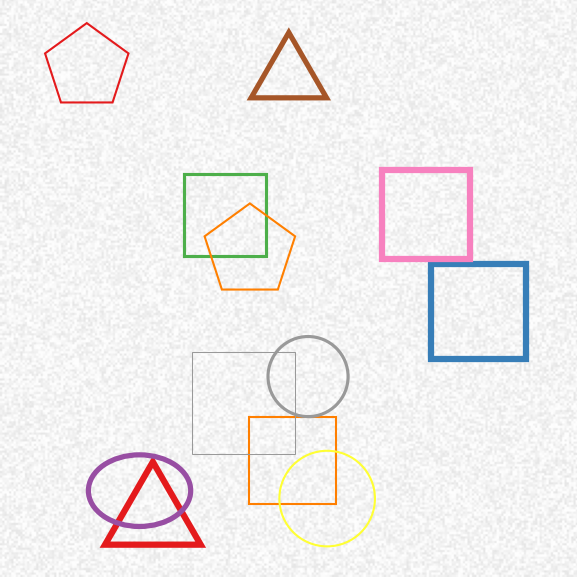[{"shape": "pentagon", "thickness": 1, "radius": 0.38, "center": [0.15, 0.883]}, {"shape": "triangle", "thickness": 3, "radius": 0.48, "center": [0.265, 0.104]}, {"shape": "square", "thickness": 3, "radius": 0.41, "center": [0.829, 0.46]}, {"shape": "square", "thickness": 1.5, "radius": 0.36, "center": [0.389, 0.627]}, {"shape": "oval", "thickness": 2.5, "radius": 0.44, "center": [0.242, 0.15]}, {"shape": "pentagon", "thickness": 1, "radius": 0.41, "center": [0.433, 0.564]}, {"shape": "square", "thickness": 1, "radius": 0.38, "center": [0.507, 0.202]}, {"shape": "circle", "thickness": 1, "radius": 0.41, "center": [0.566, 0.136]}, {"shape": "triangle", "thickness": 2.5, "radius": 0.38, "center": [0.5, 0.867]}, {"shape": "square", "thickness": 3, "radius": 0.38, "center": [0.737, 0.628]}, {"shape": "circle", "thickness": 1.5, "radius": 0.35, "center": [0.533, 0.347]}, {"shape": "square", "thickness": 0.5, "radius": 0.44, "center": [0.422, 0.301]}]